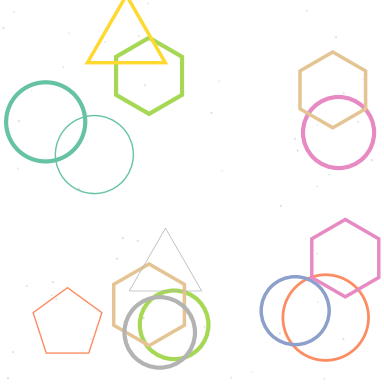[{"shape": "circle", "thickness": 3, "radius": 0.51, "center": [0.119, 0.683]}, {"shape": "circle", "thickness": 1, "radius": 0.51, "center": [0.245, 0.599]}, {"shape": "pentagon", "thickness": 1, "radius": 0.47, "center": [0.175, 0.159]}, {"shape": "circle", "thickness": 2, "radius": 0.56, "center": [0.846, 0.175]}, {"shape": "circle", "thickness": 2.5, "radius": 0.44, "center": [0.767, 0.193]}, {"shape": "circle", "thickness": 3, "radius": 0.46, "center": [0.879, 0.656]}, {"shape": "hexagon", "thickness": 2.5, "radius": 0.5, "center": [0.897, 0.329]}, {"shape": "circle", "thickness": 3, "radius": 0.45, "center": [0.452, 0.156]}, {"shape": "hexagon", "thickness": 3, "radius": 0.49, "center": [0.387, 0.803]}, {"shape": "triangle", "thickness": 2.5, "radius": 0.58, "center": [0.328, 0.896]}, {"shape": "hexagon", "thickness": 2.5, "radius": 0.49, "center": [0.864, 0.767]}, {"shape": "hexagon", "thickness": 2.5, "radius": 0.53, "center": [0.387, 0.208]}, {"shape": "triangle", "thickness": 0.5, "radius": 0.54, "center": [0.43, 0.299]}, {"shape": "circle", "thickness": 3, "radius": 0.46, "center": [0.415, 0.137]}]